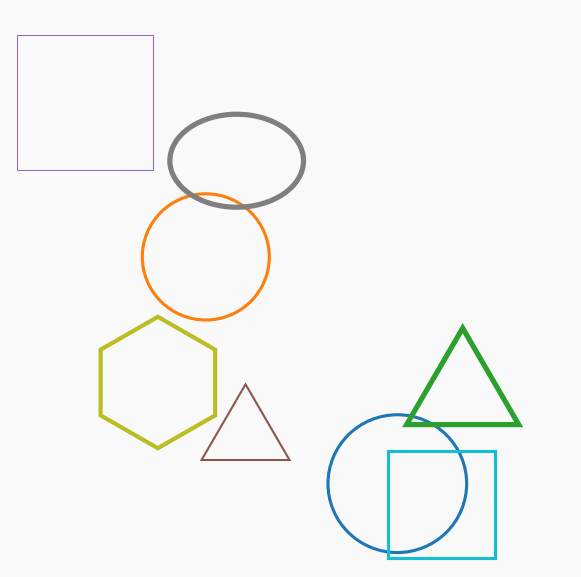[{"shape": "circle", "thickness": 1.5, "radius": 0.6, "center": [0.684, 0.162]}, {"shape": "circle", "thickness": 1.5, "radius": 0.55, "center": [0.354, 0.554]}, {"shape": "triangle", "thickness": 2.5, "radius": 0.56, "center": [0.796, 0.32]}, {"shape": "square", "thickness": 0.5, "radius": 0.58, "center": [0.146, 0.822]}, {"shape": "triangle", "thickness": 1, "radius": 0.44, "center": [0.422, 0.246]}, {"shape": "oval", "thickness": 2.5, "radius": 0.57, "center": [0.407, 0.721]}, {"shape": "hexagon", "thickness": 2, "radius": 0.57, "center": [0.272, 0.337]}, {"shape": "square", "thickness": 1.5, "radius": 0.46, "center": [0.76, 0.125]}]